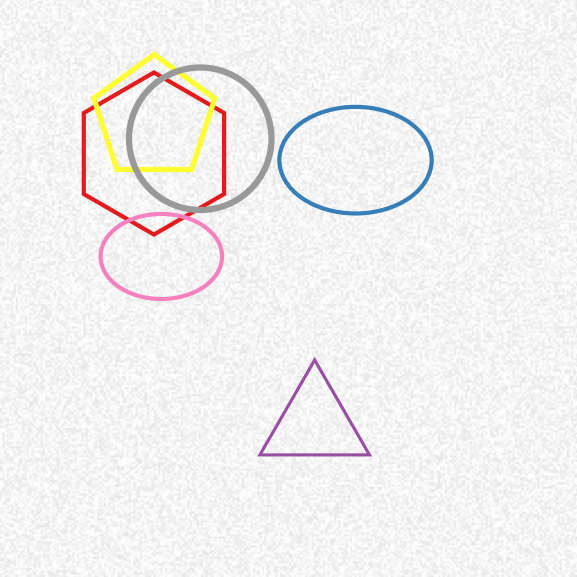[{"shape": "hexagon", "thickness": 2, "radius": 0.7, "center": [0.267, 0.733]}, {"shape": "oval", "thickness": 2, "radius": 0.66, "center": [0.616, 0.722]}, {"shape": "triangle", "thickness": 1.5, "radius": 0.55, "center": [0.545, 0.266]}, {"shape": "pentagon", "thickness": 2.5, "radius": 0.55, "center": [0.267, 0.795]}, {"shape": "oval", "thickness": 2, "radius": 0.53, "center": [0.279, 0.555]}, {"shape": "circle", "thickness": 3, "radius": 0.62, "center": [0.347, 0.759]}]